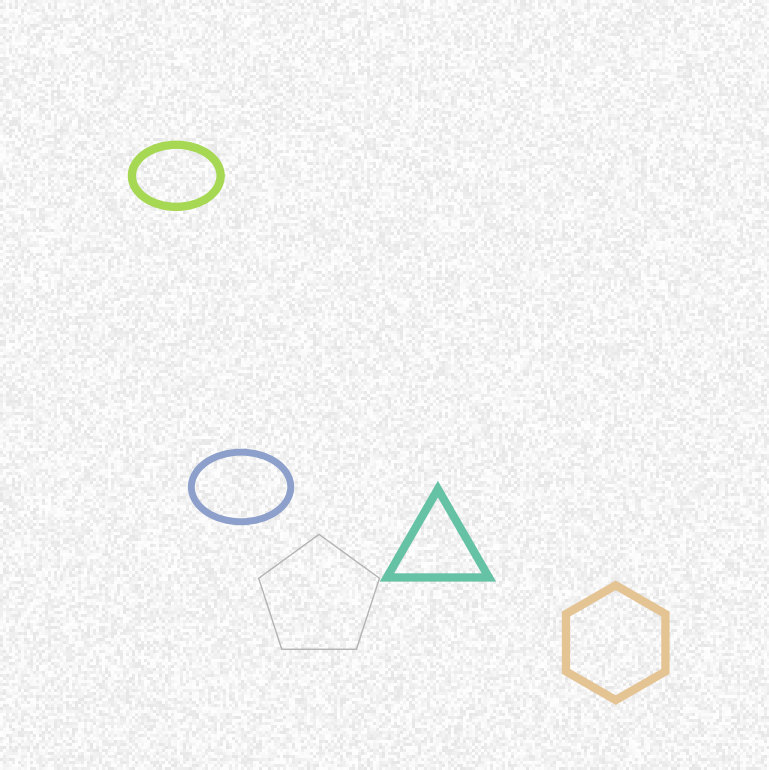[{"shape": "triangle", "thickness": 3, "radius": 0.38, "center": [0.569, 0.288]}, {"shape": "oval", "thickness": 2.5, "radius": 0.32, "center": [0.313, 0.368]}, {"shape": "oval", "thickness": 3, "radius": 0.29, "center": [0.229, 0.772]}, {"shape": "hexagon", "thickness": 3, "radius": 0.37, "center": [0.8, 0.165]}, {"shape": "pentagon", "thickness": 0.5, "radius": 0.41, "center": [0.414, 0.224]}]